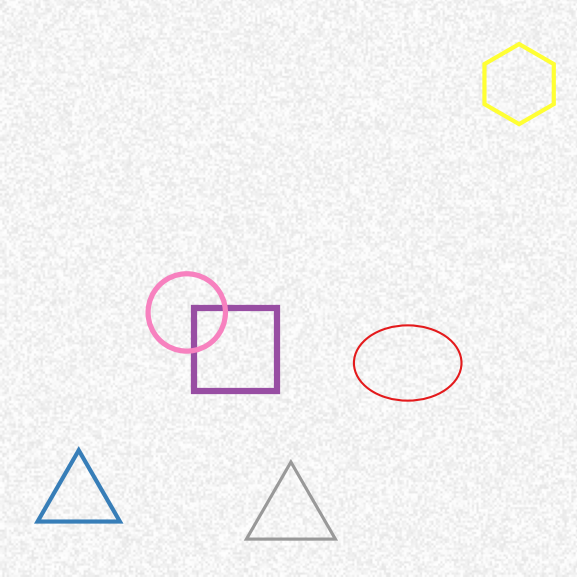[{"shape": "oval", "thickness": 1, "radius": 0.47, "center": [0.706, 0.371]}, {"shape": "triangle", "thickness": 2, "radius": 0.41, "center": [0.136, 0.137]}, {"shape": "square", "thickness": 3, "radius": 0.36, "center": [0.408, 0.394]}, {"shape": "hexagon", "thickness": 2, "radius": 0.35, "center": [0.899, 0.854]}, {"shape": "circle", "thickness": 2.5, "radius": 0.33, "center": [0.323, 0.458]}, {"shape": "triangle", "thickness": 1.5, "radius": 0.44, "center": [0.504, 0.11]}]